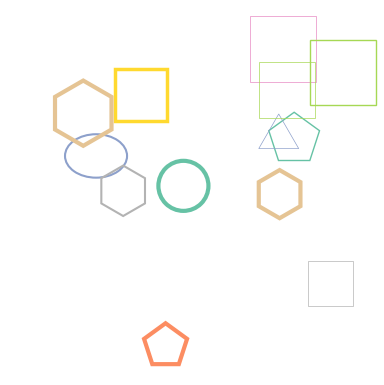[{"shape": "pentagon", "thickness": 1, "radius": 0.35, "center": [0.764, 0.639]}, {"shape": "circle", "thickness": 3, "radius": 0.33, "center": [0.476, 0.517]}, {"shape": "pentagon", "thickness": 3, "radius": 0.29, "center": [0.43, 0.102]}, {"shape": "oval", "thickness": 1.5, "radius": 0.4, "center": [0.249, 0.595]}, {"shape": "triangle", "thickness": 0.5, "radius": 0.3, "center": [0.724, 0.644]}, {"shape": "square", "thickness": 0.5, "radius": 0.43, "center": [0.736, 0.873]}, {"shape": "square", "thickness": 0.5, "radius": 0.36, "center": [0.746, 0.767]}, {"shape": "square", "thickness": 1, "radius": 0.43, "center": [0.891, 0.812]}, {"shape": "square", "thickness": 2.5, "radius": 0.34, "center": [0.366, 0.753]}, {"shape": "hexagon", "thickness": 3, "radius": 0.42, "center": [0.216, 0.706]}, {"shape": "hexagon", "thickness": 3, "radius": 0.31, "center": [0.726, 0.496]}, {"shape": "square", "thickness": 0.5, "radius": 0.29, "center": [0.857, 0.263]}, {"shape": "hexagon", "thickness": 1.5, "radius": 0.33, "center": [0.32, 0.504]}]